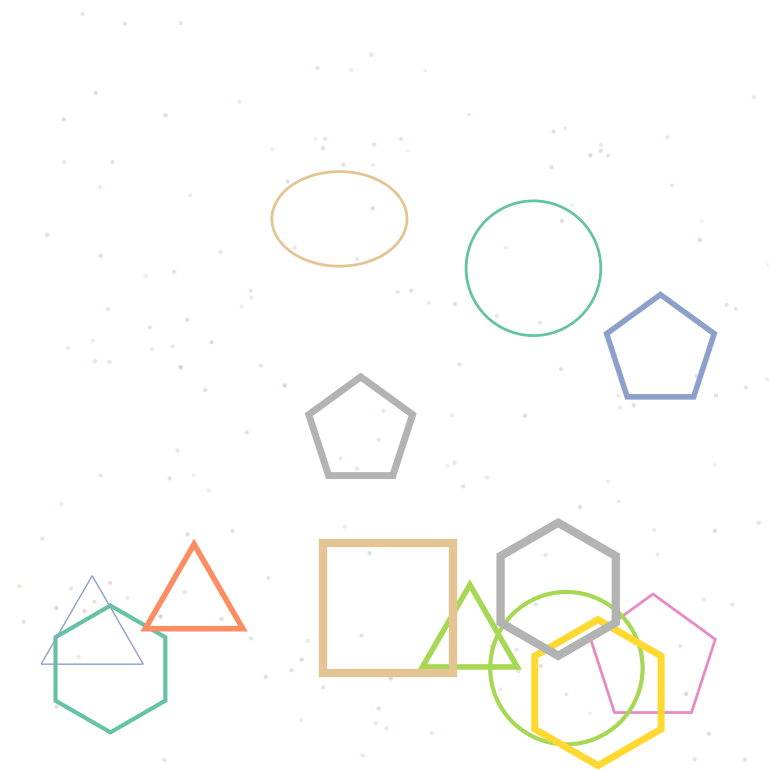[{"shape": "circle", "thickness": 1, "radius": 0.44, "center": [0.693, 0.652]}, {"shape": "hexagon", "thickness": 1.5, "radius": 0.41, "center": [0.143, 0.131]}, {"shape": "triangle", "thickness": 2, "radius": 0.37, "center": [0.252, 0.22]}, {"shape": "triangle", "thickness": 0.5, "radius": 0.38, "center": [0.12, 0.176]}, {"shape": "pentagon", "thickness": 2, "radius": 0.37, "center": [0.858, 0.544]}, {"shape": "pentagon", "thickness": 1, "radius": 0.43, "center": [0.848, 0.143]}, {"shape": "circle", "thickness": 1.5, "radius": 0.49, "center": [0.736, 0.132]}, {"shape": "triangle", "thickness": 2, "radius": 0.36, "center": [0.61, 0.169]}, {"shape": "hexagon", "thickness": 2.5, "radius": 0.47, "center": [0.777, 0.101]}, {"shape": "square", "thickness": 3, "radius": 0.42, "center": [0.504, 0.21]}, {"shape": "oval", "thickness": 1, "radius": 0.44, "center": [0.441, 0.716]}, {"shape": "hexagon", "thickness": 3, "radius": 0.43, "center": [0.725, 0.235]}, {"shape": "pentagon", "thickness": 2.5, "radius": 0.35, "center": [0.468, 0.44]}]